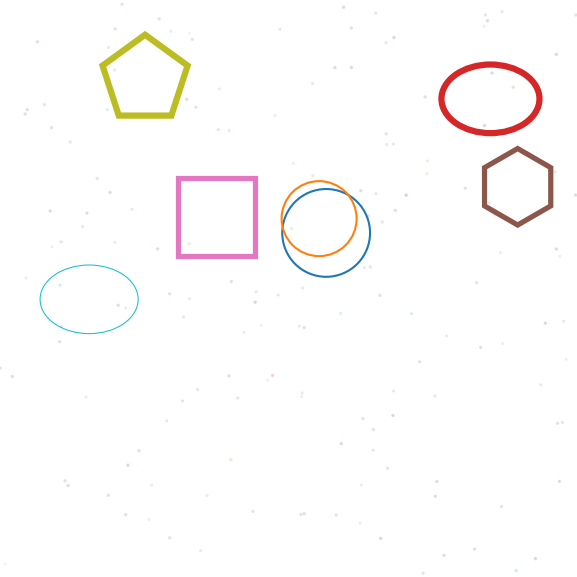[{"shape": "circle", "thickness": 1, "radius": 0.38, "center": [0.565, 0.596]}, {"shape": "circle", "thickness": 1, "radius": 0.32, "center": [0.553, 0.621]}, {"shape": "oval", "thickness": 3, "radius": 0.42, "center": [0.849, 0.828]}, {"shape": "hexagon", "thickness": 2.5, "radius": 0.33, "center": [0.896, 0.676]}, {"shape": "square", "thickness": 2.5, "radius": 0.34, "center": [0.375, 0.623]}, {"shape": "pentagon", "thickness": 3, "radius": 0.39, "center": [0.251, 0.862]}, {"shape": "oval", "thickness": 0.5, "radius": 0.42, "center": [0.154, 0.481]}]